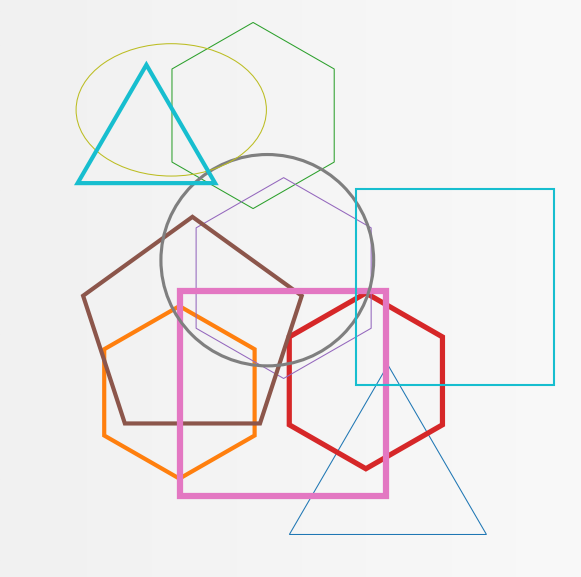[{"shape": "triangle", "thickness": 0.5, "radius": 0.98, "center": [0.667, 0.172]}, {"shape": "hexagon", "thickness": 2, "radius": 0.75, "center": [0.309, 0.32]}, {"shape": "hexagon", "thickness": 0.5, "radius": 0.81, "center": [0.435, 0.799]}, {"shape": "hexagon", "thickness": 2.5, "radius": 0.76, "center": [0.629, 0.34]}, {"shape": "hexagon", "thickness": 0.5, "radius": 0.87, "center": [0.488, 0.518]}, {"shape": "pentagon", "thickness": 2, "radius": 0.99, "center": [0.331, 0.426]}, {"shape": "square", "thickness": 3, "radius": 0.89, "center": [0.487, 0.318]}, {"shape": "circle", "thickness": 1.5, "radius": 0.91, "center": [0.46, 0.549]}, {"shape": "oval", "thickness": 0.5, "radius": 0.82, "center": [0.295, 0.809]}, {"shape": "square", "thickness": 1, "radius": 0.85, "center": [0.782, 0.502]}, {"shape": "triangle", "thickness": 2, "radius": 0.68, "center": [0.252, 0.75]}]